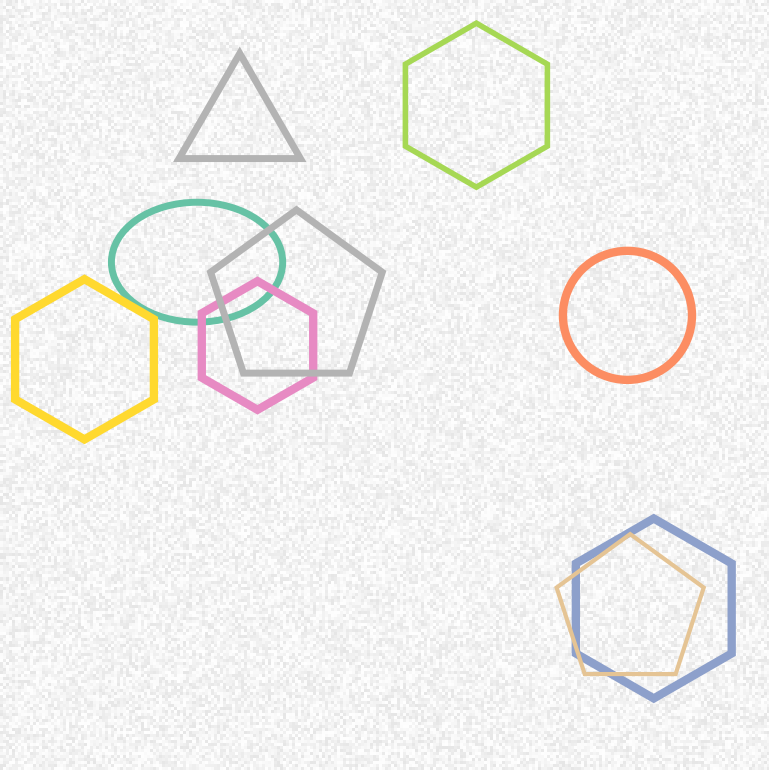[{"shape": "oval", "thickness": 2.5, "radius": 0.56, "center": [0.256, 0.659]}, {"shape": "circle", "thickness": 3, "radius": 0.42, "center": [0.815, 0.59]}, {"shape": "hexagon", "thickness": 3, "radius": 0.58, "center": [0.849, 0.21]}, {"shape": "hexagon", "thickness": 3, "radius": 0.42, "center": [0.334, 0.551]}, {"shape": "hexagon", "thickness": 2, "radius": 0.53, "center": [0.619, 0.863]}, {"shape": "hexagon", "thickness": 3, "radius": 0.52, "center": [0.11, 0.533]}, {"shape": "pentagon", "thickness": 1.5, "radius": 0.5, "center": [0.818, 0.206]}, {"shape": "triangle", "thickness": 2.5, "radius": 0.45, "center": [0.311, 0.84]}, {"shape": "pentagon", "thickness": 2.5, "radius": 0.59, "center": [0.385, 0.61]}]